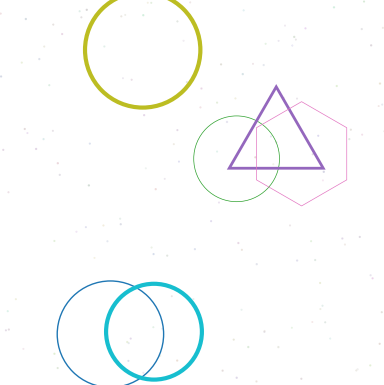[{"shape": "circle", "thickness": 1, "radius": 0.69, "center": [0.287, 0.132]}, {"shape": "circle", "thickness": 0.5, "radius": 0.56, "center": [0.615, 0.588]}, {"shape": "triangle", "thickness": 2, "radius": 0.7, "center": [0.718, 0.634]}, {"shape": "hexagon", "thickness": 0.5, "radius": 0.68, "center": [0.783, 0.601]}, {"shape": "circle", "thickness": 3, "radius": 0.75, "center": [0.371, 0.87]}, {"shape": "circle", "thickness": 3, "radius": 0.62, "center": [0.4, 0.138]}]